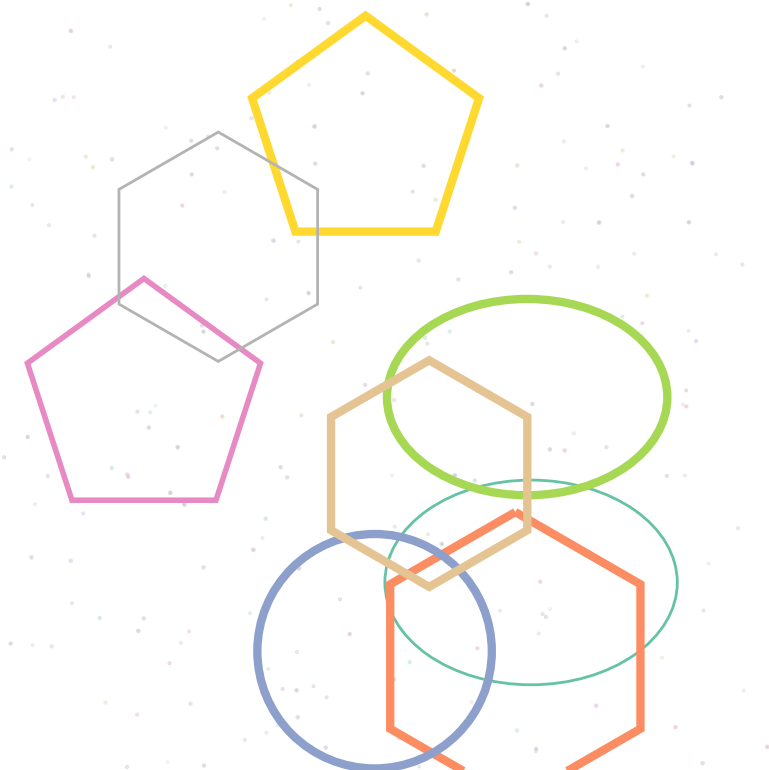[{"shape": "oval", "thickness": 1, "radius": 0.95, "center": [0.69, 0.244]}, {"shape": "hexagon", "thickness": 3, "radius": 0.94, "center": [0.669, 0.147]}, {"shape": "circle", "thickness": 3, "radius": 0.76, "center": [0.486, 0.154]}, {"shape": "pentagon", "thickness": 2, "radius": 0.8, "center": [0.187, 0.479]}, {"shape": "oval", "thickness": 3, "radius": 0.91, "center": [0.685, 0.484]}, {"shape": "pentagon", "thickness": 3, "radius": 0.77, "center": [0.475, 0.825]}, {"shape": "hexagon", "thickness": 3, "radius": 0.74, "center": [0.557, 0.385]}, {"shape": "hexagon", "thickness": 1, "radius": 0.74, "center": [0.283, 0.68]}]